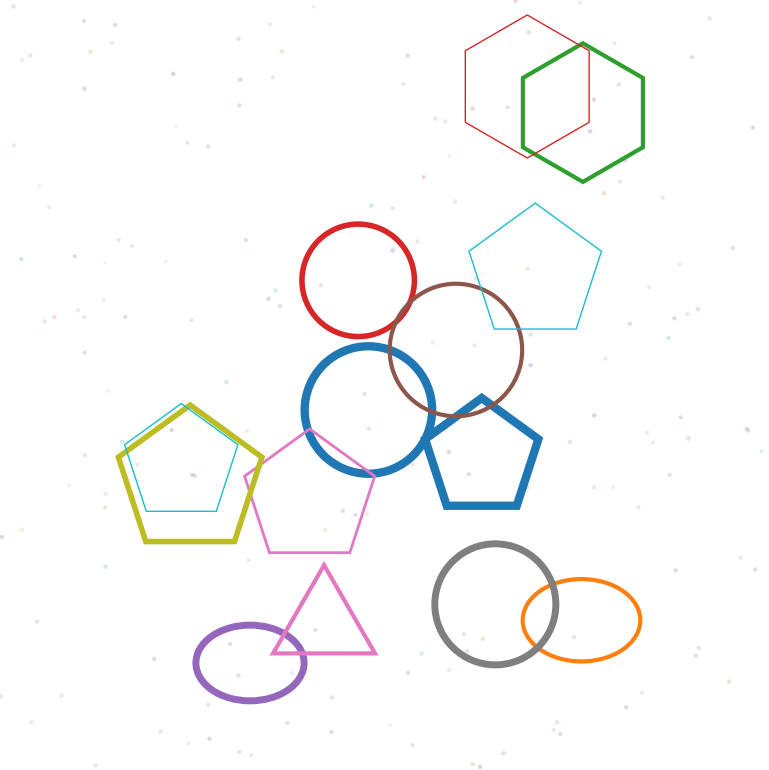[{"shape": "circle", "thickness": 3, "radius": 0.41, "center": [0.478, 0.468]}, {"shape": "pentagon", "thickness": 3, "radius": 0.39, "center": [0.626, 0.406]}, {"shape": "oval", "thickness": 1.5, "radius": 0.38, "center": [0.755, 0.194]}, {"shape": "hexagon", "thickness": 1.5, "radius": 0.45, "center": [0.757, 0.854]}, {"shape": "circle", "thickness": 2, "radius": 0.37, "center": [0.465, 0.636]}, {"shape": "hexagon", "thickness": 0.5, "radius": 0.46, "center": [0.685, 0.888]}, {"shape": "oval", "thickness": 2.5, "radius": 0.35, "center": [0.325, 0.139]}, {"shape": "circle", "thickness": 1.5, "radius": 0.43, "center": [0.592, 0.545]}, {"shape": "triangle", "thickness": 1.5, "radius": 0.38, "center": [0.421, 0.19]}, {"shape": "pentagon", "thickness": 1, "radius": 0.44, "center": [0.402, 0.354]}, {"shape": "circle", "thickness": 2.5, "radius": 0.39, "center": [0.643, 0.215]}, {"shape": "pentagon", "thickness": 2, "radius": 0.49, "center": [0.247, 0.376]}, {"shape": "pentagon", "thickness": 0.5, "radius": 0.39, "center": [0.235, 0.399]}, {"shape": "pentagon", "thickness": 0.5, "radius": 0.45, "center": [0.695, 0.646]}]